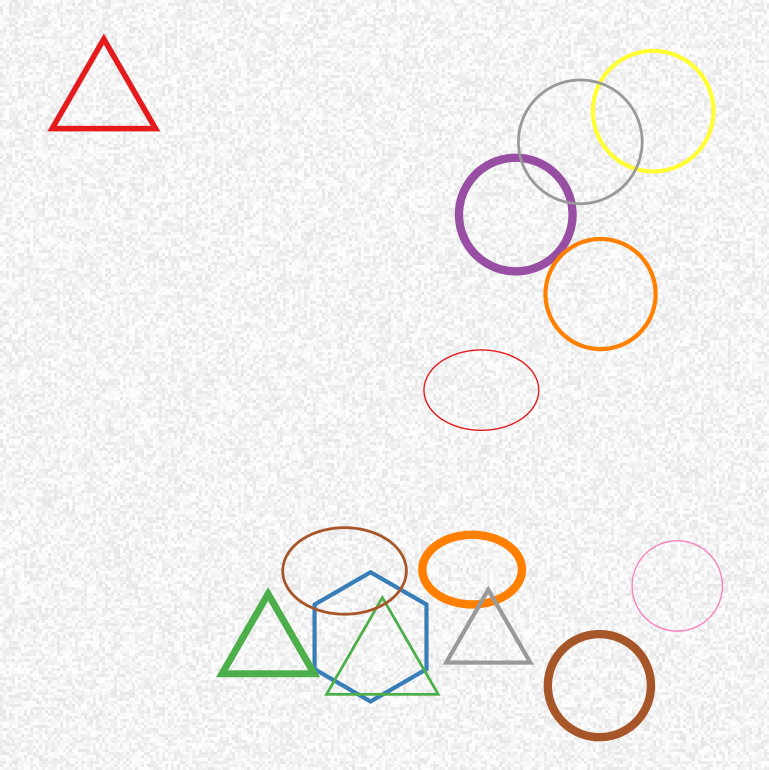[{"shape": "oval", "thickness": 0.5, "radius": 0.37, "center": [0.625, 0.493]}, {"shape": "triangle", "thickness": 2, "radius": 0.39, "center": [0.135, 0.872]}, {"shape": "hexagon", "thickness": 1.5, "radius": 0.42, "center": [0.481, 0.173]}, {"shape": "triangle", "thickness": 2.5, "radius": 0.35, "center": [0.348, 0.16]}, {"shape": "triangle", "thickness": 1, "radius": 0.42, "center": [0.497, 0.14]}, {"shape": "circle", "thickness": 3, "radius": 0.37, "center": [0.67, 0.721]}, {"shape": "oval", "thickness": 3, "radius": 0.32, "center": [0.613, 0.26]}, {"shape": "circle", "thickness": 1.5, "radius": 0.36, "center": [0.78, 0.618]}, {"shape": "circle", "thickness": 1.5, "radius": 0.39, "center": [0.848, 0.856]}, {"shape": "circle", "thickness": 3, "radius": 0.33, "center": [0.778, 0.11]}, {"shape": "oval", "thickness": 1, "radius": 0.4, "center": [0.447, 0.259]}, {"shape": "circle", "thickness": 0.5, "radius": 0.29, "center": [0.88, 0.239]}, {"shape": "circle", "thickness": 1, "radius": 0.4, "center": [0.754, 0.816]}, {"shape": "triangle", "thickness": 1.5, "radius": 0.32, "center": [0.634, 0.171]}]